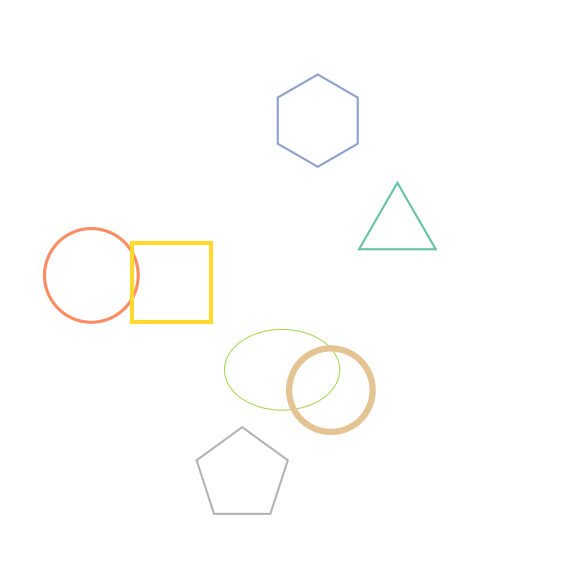[{"shape": "triangle", "thickness": 1, "radius": 0.38, "center": [0.688, 0.606]}, {"shape": "circle", "thickness": 1.5, "radius": 0.41, "center": [0.158, 0.522]}, {"shape": "hexagon", "thickness": 1, "radius": 0.4, "center": [0.55, 0.79]}, {"shape": "oval", "thickness": 0.5, "radius": 0.5, "center": [0.488, 0.359]}, {"shape": "square", "thickness": 2, "radius": 0.34, "center": [0.297, 0.51]}, {"shape": "circle", "thickness": 3, "radius": 0.36, "center": [0.573, 0.324]}, {"shape": "pentagon", "thickness": 1, "radius": 0.41, "center": [0.419, 0.176]}]